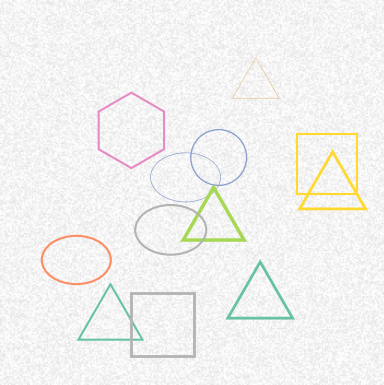[{"shape": "triangle", "thickness": 2, "radius": 0.49, "center": [0.676, 0.222]}, {"shape": "triangle", "thickness": 1.5, "radius": 0.48, "center": [0.287, 0.166]}, {"shape": "oval", "thickness": 1.5, "radius": 0.45, "center": [0.198, 0.325]}, {"shape": "circle", "thickness": 1, "radius": 0.36, "center": [0.568, 0.591]}, {"shape": "oval", "thickness": 0.5, "radius": 0.46, "center": [0.482, 0.539]}, {"shape": "hexagon", "thickness": 1.5, "radius": 0.49, "center": [0.341, 0.661]}, {"shape": "triangle", "thickness": 2.5, "radius": 0.46, "center": [0.555, 0.422]}, {"shape": "triangle", "thickness": 2, "radius": 0.49, "center": [0.864, 0.507]}, {"shape": "square", "thickness": 1.5, "radius": 0.39, "center": [0.849, 0.573]}, {"shape": "triangle", "thickness": 0.5, "radius": 0.35, "center": [0.664, 0.78]}, {"shape": "oval", "thickness": 1.5, "radius": 0.46, "center": [0.443, 0.403]}, {"shape": "square", "thickness": 2, "radius": 0.41, "center": [0.422, 0.157]}]